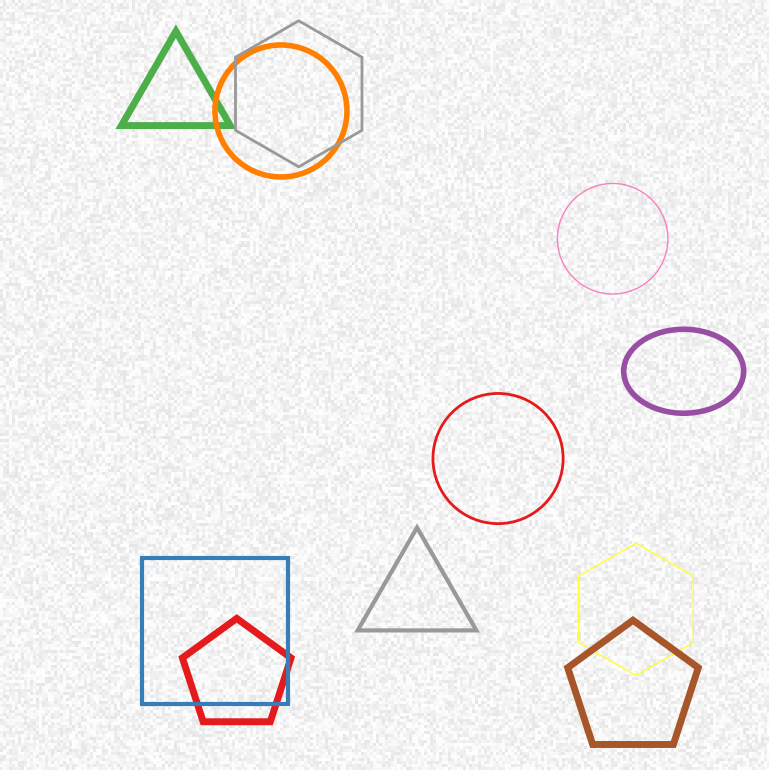[{"shape": "circle", "thickness": 1, "radius": 0.42, "center": [0.647, 0.404]}, {"shape": "pentagon", "thickness": 2.5, "radius": 0.37, "center": [0.307, 0.123]}, {"shape": "square", "thickness": 1.5, "radius": 0.48, "center": [0.279, 0.18]}, {"shape": "triangle", "thickness": 2.5, "radius": 0.41, "center": [0.228, 0.878]}, {"shape": "oval", "thickness": 2, "radius": 0.39, "center": [0.888, 0.518]}, {"shape": "circle", "thickness": 2, "radius": 0.43, "center": [0.365, 0.856]}, {"shape": "hexagon", "thickness": 0.5, "radius": 0.43, "center": [0.826, 0.209]}, {"shape": "pentagon", "thickness": 2.5, "radius": 0.45, "center": [0.822, 0.105]}, {"shape": "circle", "thickness": 0.5, "radius": 0.36, "center": [0.796, 0.69]}, {"shape": "hexagon", "thickness": 1, "radius": 0.47, "center": [0.388, 0.878]}, {"shape": "triangle", "thickness": 1.5, "radius": 0.45, "center": [0.542, 0.226]}]